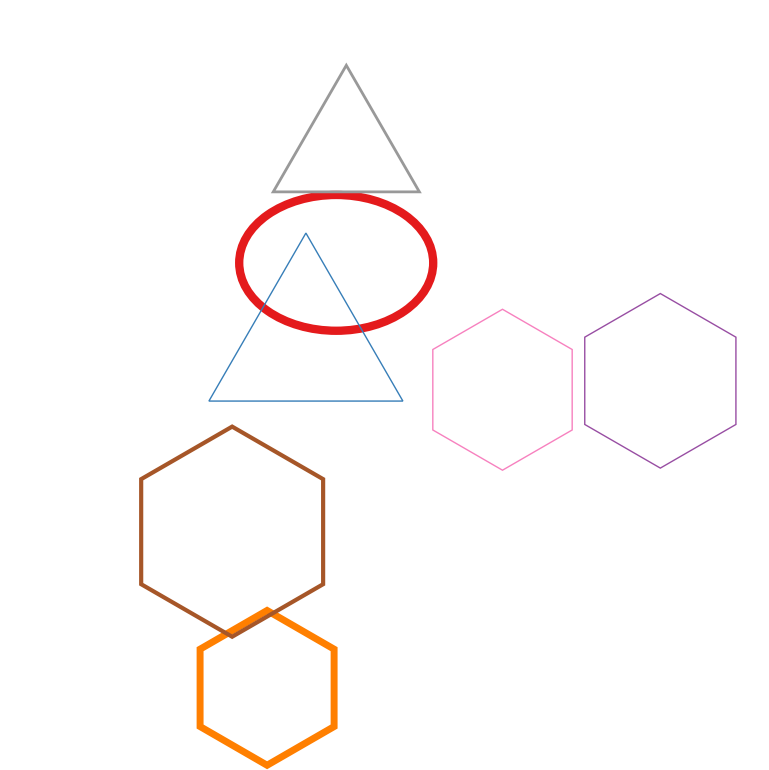[{"shape": "oval", "thickness": 3, "radius": 0.63, "center": [0.437, 0.659]}, {"shape": "triangle", "thickness": 0.5, "radius": 0.73, "center": [0.397, 0.552]}, {"shape": "hexagon", "thickness": 0.5, "radius": 0.57, "center": [0.858, 0.505]}, {"shape": "hexagon", "thickness": 2.5, "radius": 0.5, "center": [0.347, 0.107]}, {"shape": "hexagon", "thickness": 1.5, "radius": 0.68, "center": [0.301, 0.31]}, {"shape": "hexagon", "thickness": 0.5, "radius": 0.52, "center": [0.653, 0.494]}, {"shape": "triangle", "thickness": 1, "radius": 0.55, "center": [0.45, 0.806]}]